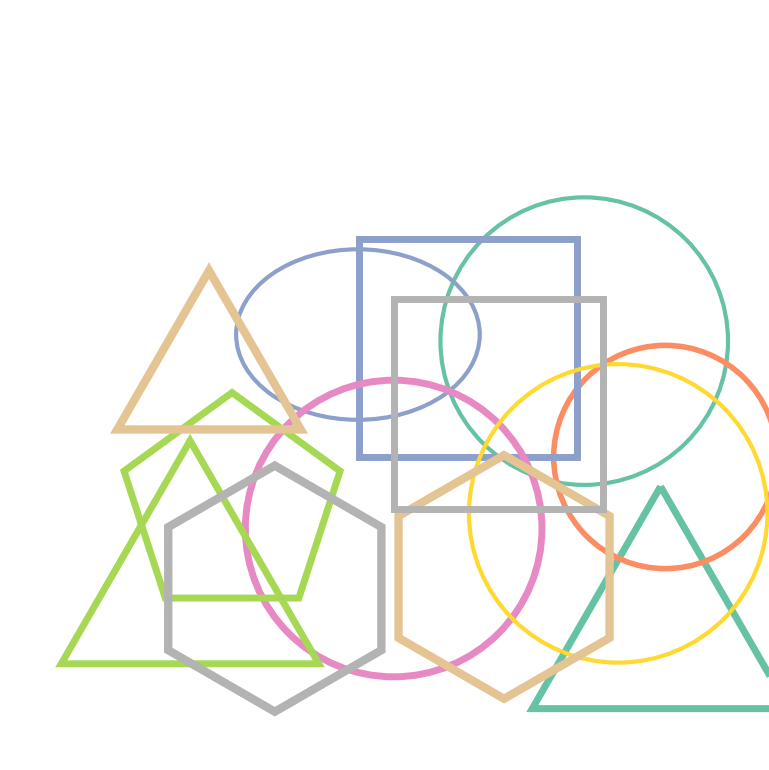[{"shape": "triangle", "thickness": 2.5, "radius": 0.96, "center": [0.858, 0.176]}, {"shape": "circle", "thickness": 1.5, "radius": 0.93, "center": [0.759, 0.557]}, {"shape": "circle", "thickness": 2, "radius": 0.72, "center": [0.864, 0.407]}, {"shape": "oval", "thickness": 1.5, "radius": 0.79, "center": [0.465, 0.566]}, {"shape": "square", "thickness": 2.5, "radius": 0.71, "center": [0.608, 0.548]}, {"shape": "circle", "thickness": 2.5, "radius": 0.96, "center": [0.511, 0.314]}, {"shape": "pentagon", "thickness": 2.5, "radius": 0.74, "center": [0.301, 0.343]}, {"shape": "triangle", "thickness": 2.5, "radius": 0.97, "center": [0.247, 0.235]}, {"shape": "circle", "thickness": 1.5, "radius": 0.97, "center": [0.803, 0.333]}, {"shape": "hexagon", "thickness": 3, "radius": 0.79, "center": [0.655, 0.251]}, {"shape": "triangle", "thickness": 3, "radius": 0.69, "center": [0.271, 0.511]}, {"shape": "hexagon", "thickness": 3, "radius": 0.8, "center": [0.357, 0.236]}, {"shape": "square", "thickness": 2.5, "radius": 0.68, "center": [0.647, 0.476]}]